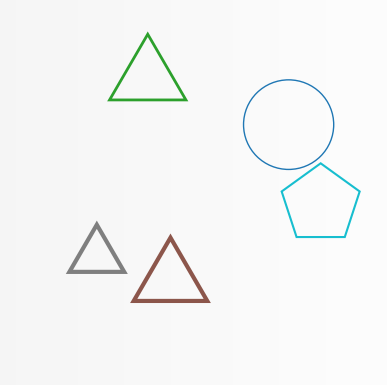[{"shape": "circle", "thickness": 1, "radius": 0.58, "center": [0.745, 0.676]}, {"shape": "triangle", "thickness": 2, "radius": 0.57, "center": [0.381, 0.797]}, {"shape": "triangle", "thickness": 3, "radius": 0.55, "center": [0.44, 0.273]}, {"shape": "triangle", "thickness": 3, "radius": 0.41, "center": [0.25, 0.335]}, {"shape": "pentagon", "thickness": 1.5, "radius": 0.53, "center": [0.828, 0.47]}]